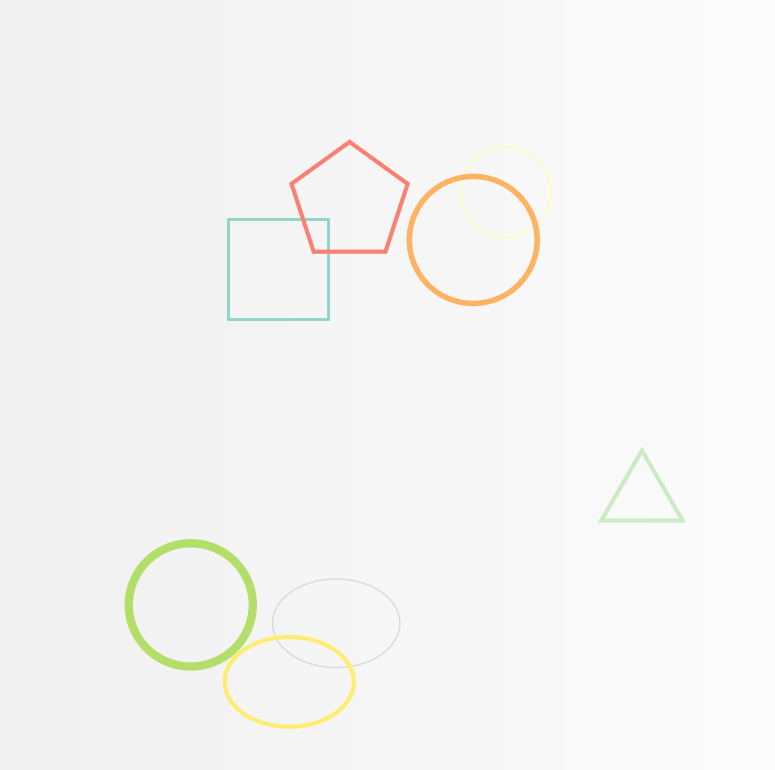[{"shape": "square", "thickness": 1, "radius": 0.32, "center": [0.359, 0.65]}, {"shape": "circle", "thickness": 0.5, "radius": 0.29, "center": [0.652, 0.751]}, {"shape": "pentagon", "thickness": 1.5, "radius": 0.39, "center": [0.451, 0.737]}, {"shape": "circle", "thickness": 2, "radius": 0.41, "center": [0.611, 0.688]}, {"shape": "circle", "thickness": 3, "radius": 0.4, "center": [0.246, 0.214]}, {"shape": "oval", "thickness": 0.5, "radius": 0.41, "center": [0.434, 0.191]}, {"shape": "triangle", "thickness": 1.5, "radius": 0.3, "center": [0.828, 0.354]}, {"shape": "oval", "thickness": 1.5, "radius": 0.42, "center": [0.373, 0.114]}]